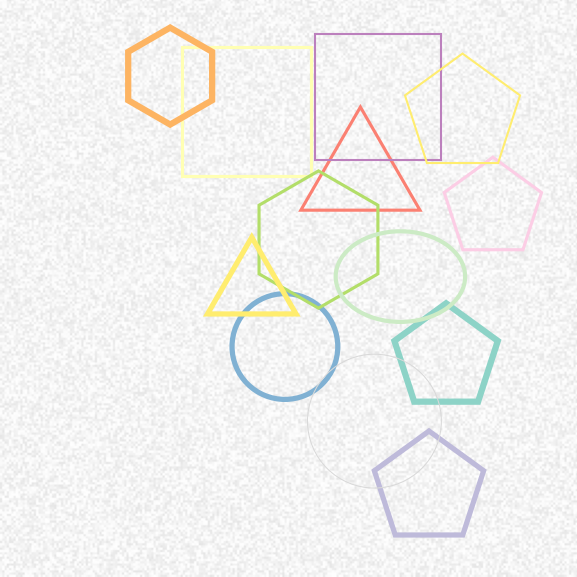[{"shape": "pentagon", "thickness": 3, "radius": 0.47, "center": [0.772, 0.38]}, {"shape": "square", "thickness": 1.5, "radius": 0.56, "center": [0.427, 0.805]}, {"shape": "pentagon", "thickness": 2.5, "radius": 0.5, "center": [0.743, 0.153]}, {"shape": "triangle", "thickness": 1.5, "radius": 0.6, "center": [0.624, 0.695]}, {"shape": "circle", "thickness": 2.5, "radius": 0.46, "center": [0.493, 0.399]}, {"shape": "hexagon", "thickness": 3, "radius": 0.42, "center": [0.295, 0.867]}, {"shape": "hexagon", "thickness": 1.5, "radius": 0.59, "center": [0.551, 0.584]}, {"shape": "pentagon", "thickness": 1.5, "radius": 0.44, "center": [0.853, 0.638]}, {"shape": "circle", "thickness": 0.5, "radius": 0.58, "center": [0.648, 0.27]}, {"shape": "square", "thickness": 1, "radius": 0.55, "center": [0.655, 0.832]}, {"shape": "oval", "thickness": 2, "radius": 0.56, "center": [0.693, 0.52]}, {"shape": "pentagon", "thickness": 1, "radius": 0.52, "center": [0.801, 0.802]}, {"shape": "triangle", "thickness": 2.5, "radius": 0.44, "center": [0.436, 0.5]}]